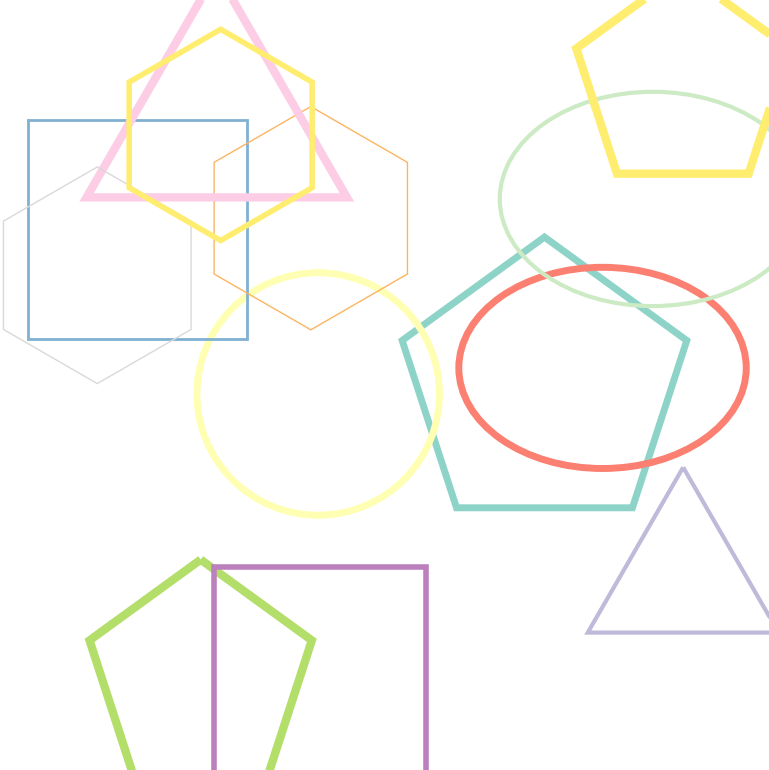[{"shape": "pentagon", "thickness": 2.5, "radius": 0.97, "center": [0.707, 0.498]}, {"shape": "circle", "thickness": 2.5, "radius": 0.79, "center": [0.413, 0.488]}, {"shape": "triangle", "thickness": 1.5, "radius": 0.72, "center": [0.887, 0.25]}, {"shape": "oval", "thickness": 2.5, "radius": 0.93, "center": [0.783, 0.522]}, {"shape": "square", "thickness": 1, "radius": 0.71, "center": [0.179, 0.702]}, {"shape": "hexagon", "thickness": 0.5, "radius": 0.72, "center": [0.404, 0.717]}, {"shape": "pentagon", "thickness": 3, "radius": 0.76, "center": [0.261, 0.121]}, {"shape": "triangle", "thickness": 3, "radius": 0.98, "center": [0.281, 0.841]}, {"shape": "hexagon", "thickness": 0.5, "radius": 0.7, "center": [0.126, 0.642]}, {"shape": "square", "thickness": 2, "radius": 0.69, "center": [0.416, 0.126]}, {"shape": "oval", "thickness": 1.5, "radius": 0.99, "center": [0.848, 0.742]}, {"shape": "pentagon", "thickness": 3, "radius": 0.73, "center": [0.887, 0.892]}, {"shape": "hexagon", "thickness": 2, "radius": 0.69, "center": [0.287, 0.825]}]